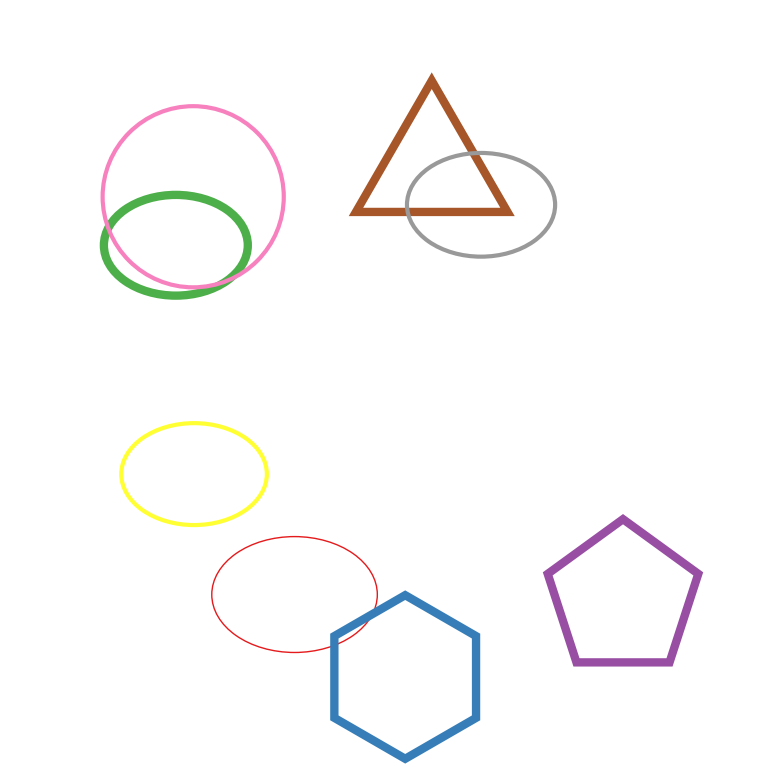[{"shape": "oval", "thickness": 0.5, "radius": 0.54, "center": [0.383, 0.228]}, {"shape": "hexagon", "thickness": 3, "radius": 0.53, "center": [0.526, 0.121]}, {"shape": "oval", "thickness": 3, "radius": 0.47, "center": [0.228, 0.681]}, {"shape": "pentagon", "thickness": 3, "radius": 0.51, "center": [0.809, 0.223]}, {"shape": "oval", "thickness": 1.5, "radius": 0.47, "center": [0.252, 0.384]}, {"shape": "triangle", "thickness": 3, "radius": 0.57, "center": [0.561, 0.782]}, {"shape": "circle", "thickness": 1.5, "radius": 0.59, "center": [0.251, 0.744]}, {"shape": "oval", "thickness": 1.5, "radius": 0.48, "center": [0.625, 0.734]}]